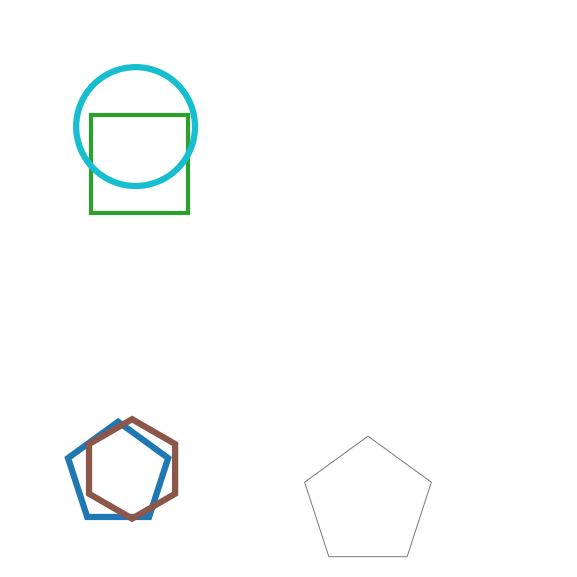[{"shape": "pentagon", "thickness": 3, "radius": 0.46, "center": [0.205, 0.178]}, {"shape": "square", "thickness": 2, "radius": 0.42, "center": [0.242, 0.715]}, {"shape": "hexagon", "thickness": 3, "radius": 0.43, "center": [0.229, 0.187]}, {"shape": "pentagon", "thickness": 0.5, "radius": 0.58, "center": [0.637, 0.129]}, {"shape": "circle", "thickness": 3, "radius": 0.51, "center": [0.235, 0.78]}]